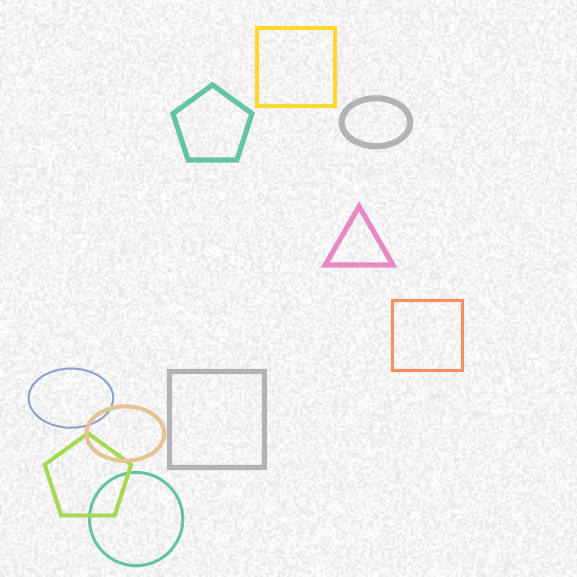[{"shape": "pentagon", "thickness": 2.5, "radius": 0.36, "center": [0.368, 0.78]}, {"shape": "circle", "thickness": 1.5, "radius": 0.4, "center": [0.236, 0.1]}, {"shape": "square", "thickness": 1.5, "radius": 0.3, "center": [0.74, 0.418]}, {"shape": "oval", "thickness": 1, "radius": 0.37, "center": [0.123, 0.31]}, {"shape": "triangle", "thickness": 2.5, "radius": 0.34, "center": [0.622, 0.574]}, {"shape": "pentagon", "thickness": 2, "radius": 0.39, "center": [0.152, 0.17]}, {"shape": "square", "thickness": 2, "radius": 0.34, "center": [0.513, 0.883]}, {"shape": "oval", "thickness": 2, "radius": 0.34, "center": [0.217, 0.248]}, {"shape": "oval", "thickness": 3, "radius": 0.3, "center": [0.651, 0.787]}, {"shape": "square", "thickness": 2.5, "radius": 0.41, "center": [0.375, 0.273]}]